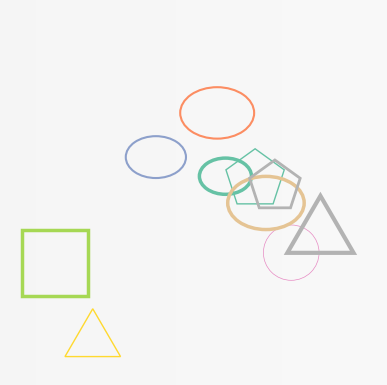[{"shape": "oval", "thickness": 2.5, "radius": 0.34, "center": [0.582, 0.542]}, {"shape": "pentagon", "thickness": 1, "radius": 0.4, "center": [0.658, 0.534]}, {"shape": "oval", "thickness": 1.5, "radius": 0.48, "center": [0.56, 0.707]}, {"shape": "oval", "thickness": 1.5, "radius": 0.39, "center": [0.402, 0.592]}, {"shape": "circle", "thickness": 0.5, "radius": 0.36, "center": [0.752, 0.344]}, {"shape": "square", "thickness": 2.5, "radius": 0.43, "center": [0.141, 0.316]}, {"shape": "triangle", "thickness": 1, "radius": 0.41, "center": [0.239, 0.115]}, {"shape": "oval", "thickness": 2.5, "radius": 0.49, "center": [0.686, 0.473]}, {"shape": "triangle", "thickness": 3, "radius": 0.49, "center": [0.827, 0.393]}, {"shape": "pentagon", "thickness": 2, "radius": 0.34, "center": [0.709, 0.516]}]